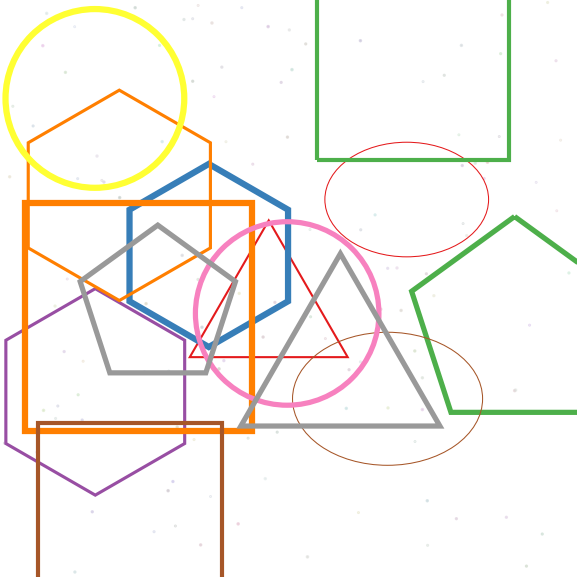[{"shape": "oval", "thickness": 0.5, "radius": 0.71, "center": [0.704, 0.654]}, {"shape": "triangle", "thickness": 1, "radius": 0.79, "center": [0.465, 0.46]}, {"shape": "hexagon", "thickness": 3, "radius": 0.79, "center": [0.362, 0.557]}, {"shape": "square", "thickness": 2, "radius": 0.83, "center": [0.715, 0.889]}, {"shape": "pentagon", "thickness": 2.5, "radius": 0.94, "center": [0.891, 0.437]}, {"shape": "hexagon", "thickness": 1.5, "radius": 0.89, "center": [0.165, 0.321]}, {"shape": "square", "thickness": 3, "radius": 0.99, "center": [0.24, 0.45]}, {"shape": "hexagon", "thickness": 1.5, "radius": 0.91, "center": [0.207, 0.661]}, {"shape": "circle", "thickness": 3, "radius": 0.77, "center": [0.164, 0.829]}, {"shape": "oval", "thickness": 0.5, "radius": 0.82, "center": [0.671, 0.309]}, {"shape": "square", "thickness": 2, "radius": 0.8, "center": [0.225, 0.107]}, {"shape": "circle", "thickness": 2.5, "radius": 0.79, "center": [0.497, 0.456]}, {"shape": "pentagon", "thickness": 2.5, "radius": 0.71, "center": [0.273, 0.468]}, {"shape": "triangle", "thickness": 2.5, "radius": 0.99, "center": [0.589, 0.361]}]